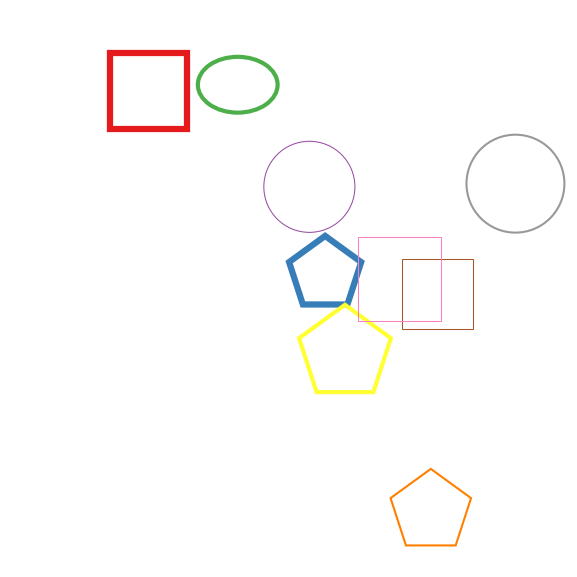[{"shape": "square", "thickness": 3, "radius": 0.33, "center": [0.257, 0.841]}, {"shape": "pentagon", "thickness": 3, "radius": 0.33, "center": [0.563, 0.525]}, {"shape": "oval", "thickness": 2, "radius": 0.35, "center": [0.412, 0.852]}, {"shape": "circle", "thickness": 0.5, "radius": 0.39, "center": [0.536, 0.676]}, {"shape": "pentagon", "thickness": 1, "radius": 0.37, "center": [0.746, 0.114]}, {"shape": "pentagon", "thickness": 2, "radius": 0.42, "center": [0.597, 0.388]}, {"shape": "square", "thickness": 0.5, "radius": 0.31, "center": [0.758, 0.49]}, {"shape": "square", "thickness": 0.5, "radius": 0.36, "center": [0.692, 0.516]}, {"shape": "circle", "thickness": 1, "radius": 0.42, "center": [0.893, 0.681]}]